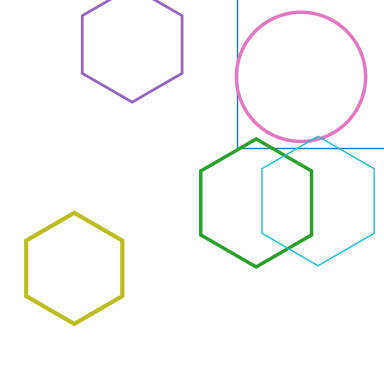[{"shape": "square", "thickness": 1, "radius": 0.99, "center": [0.814, 0.813]}, {"shape": "hexagon", "thickness": 2.5, "radius": 0.83, "center": [0.665, 0.473]}, {"shape": "hexagon", "thickness": 2, "radius": 0.75, "center": [0.343, 0.884]}, {"shape": "circle", "thickness": 2.5, "radius": 0.84, "center": [0.782, 0.8]}, {"shape": "hexagon", "thickness": 3, "radius": 0.72, "center": [0.193, 0.303]}, {"shape": "hexagon", "thickness": 1, "radius": 0.84, "center": [0.826, 0.478]}]